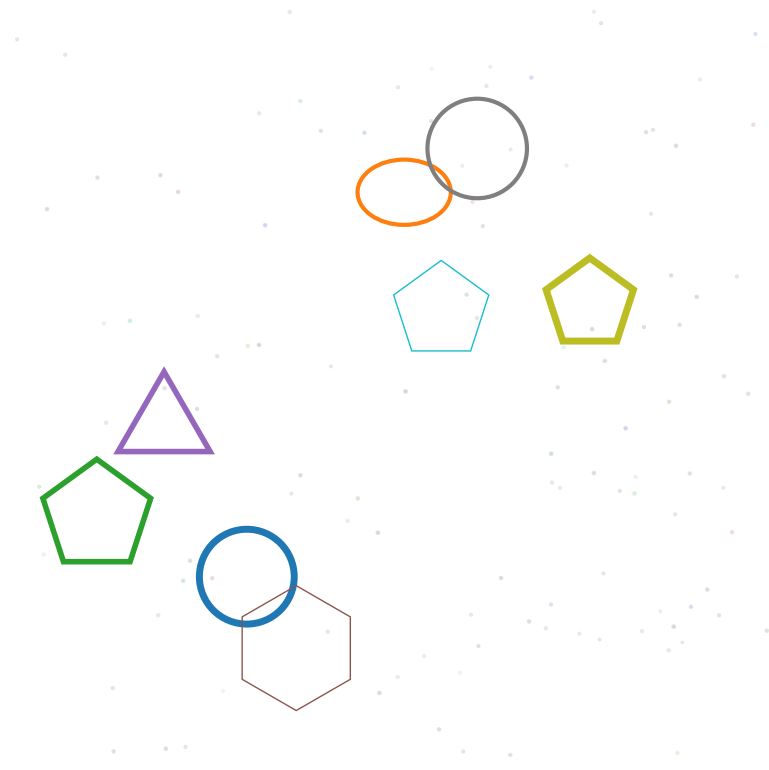[{"shape": "circle", "thickness": 2.5, "radius": 0.31, "center": [0.321, 0.251]}, {"shape": "oval", "thickness": 1.5, "radius": 0.3, "center": [0.525, 0.75]}, {"shape": "pentagon", "thickness": 2, "radius": 0.37, "center": [0.126, 0.33]}, {"shape": "triangle", "thickness": 2, "radius": 0.35, "center": [0.213, 0.448]}, {"shape": "hexagon", "thickness": 0.5, "radius": 0.41, "center": [0.385, 0.158]}, {"shape": "circle", "thickness": 1.5, "radius": 0.32, "center": [0.62, 0.807]}, {"shape": "pentagon", "thickness": 2.5, "radius": 0.3, "center": [0.766, 0.605]}, {"shape": "pentagon", "thickness": 0.5, "radius": 0.32, "center": [0.573, 0.597]}]